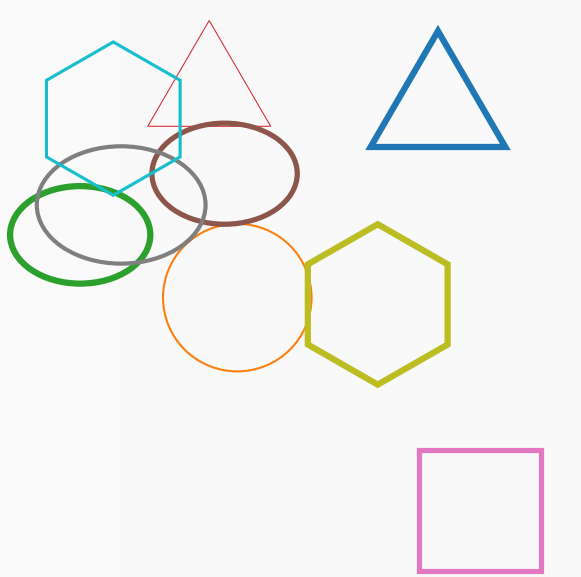[{"shape": "triangle", "thickness": 3, "radius": 0.67, "center": [0.754, 0.812]}, {"shape": "circle", "thickness": 1, "radius": 0.64, "center": [0.408, 0.484]}, {"shape": "oval", "thickness": 3, "radius": 0.6, "center": [0.138, 0.592]}, {"shape": "triangle", "thickness": 0.5, "radius": 0.61, "center": [0.36, 0.842]}, {"shape": "oval", "thickness": 2.5, "radius": 0.63, "center": [0.386, 0.698]}, {"shape": "square", "thickness": 2.5, "radius": 0.53, "center": [0.826, 0.115]}, {"shape": "oval", "thickness": 2, "radius": 0.73, "center": [0.208, 0.644]}, {"shape": "hexagon", "thickness": 3, "radius": 0.69, "center": [0.65, 0.472]}, {"shape": "hexagon", "thickness": 1.5, "radius": 0.66, "center": [0.195, 0.794]}]